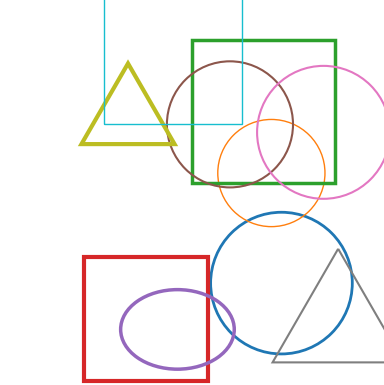[{"shape": "circle", "thickness": 2, "radius": 0.92, "center": [0.731, 0.265]}, {"shape": "circle", "thickness": 1, "radius": 0.7, "center": [0.705, 0.551]}, {"shape": "square", "thickness": 2.5, "radius": 0.93, "center": [0.685, 0.71]}, {"shape": "square", "thickness": 3, "radius": 0.8, "center": [0.38, 0.171]}, {"shape": "oval", "thickness": 2.5, "radius": 0.74, "center": [0.461, 0.144]}, {"shape": "circle", "thickness": 1.5, "radius": 0.82, "center": [0.597, 0.677]}, {"shape": "circle", "thickness": 1.5, "radius": 0.86, "center": [0.84, 0.656]}, {"shape": "triangle", "thickness": 1.5, "radius": 0.98, "center": [0.878, 0.157]}, {"shape": "triangle", "thickness": 3, "radius": 0.7, "center": [0.332, 0.696]}, {"shape": "square", "thickness": 1, "radius": 0.89, "center": [0.449, 0.858]}]